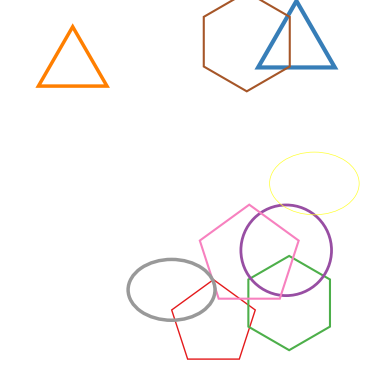[{"shape": "pentagon", "thickness": 1, "radius": 0.57, "center": [0.554, 0.16]}, {"shape": "triangle", "thickness": 3, "radius": 0.58, "center": [0.77, 0.882]}, {"shape": "hexagon", "thickness": 1.5, "radius": 0.61, "center": [0.751, 0.213]}, {"shape": "circle", "thickness": 2, "radius": 0.59, "center": [0.743, 0.35]}, {"shape": "triangle", "thickness": 2.5, "radius": 0.51, "center": [0.189, 0.828]}, {"shape": "oval", "thickness": 0.5, "radius": 0.58, "center": [0.817, 0.523]}, {"shape": "hexagon", "thickness": 1.5, "radius": 0.64, "center": [0.641, 0.892]}, {"shape": "pentagon", "thickness": 1.5, "radius": 0.67, "center": [0.647, 0.333]}, {"shape": "oval", "thickness": 2.5, "radius": 0.56, "center": [0.446, 0.247]}]